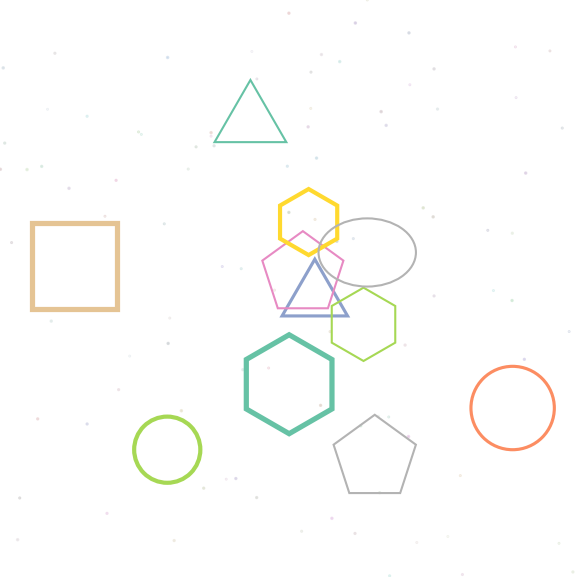[{"shape": "triangle", "thickness": 1, "radius": 0.36, "center": [0.434, 0.789]}, {"shape": "hexagon", "thickness": 2.5, "radius": 0.43, "center": [0.501, 0.334]}, {"shape": "circle", "thickness": 1.5, "radius": 0.36, "center": [0.888, 0.293]}, {"shape": "triangle", "thickness": 1.5, "radius": 0.33, "center": [0.545, 0.485]}, {"shape": "pentagon", "thickness": 1, "radius": 0.37, "center": [0.524, 0.525]}, {"shape": "circle", "thickness": 2, "radius": 0.29, "center": [0.29, 0.22]}, {"shape": "hexagon", "thickness": 1, "radius": 0.32, "center": [0.629, 0.438]}, {"shape": "hexagon", "thickness": 2, "radius": 0.29, "center": [0.534, 0.615]}, {"shape": "square", "thickness": 2.5, "radius": 0.37, "center": [0.129, 0.538]}, {"shape": "pentagon", "thickness": 1, "radius": 0.37, "center": [0.649, 0.206]}, {"shape": "oval", "thickness": 1, "radius": 0.42, "center": [0.636, 0.562]}]